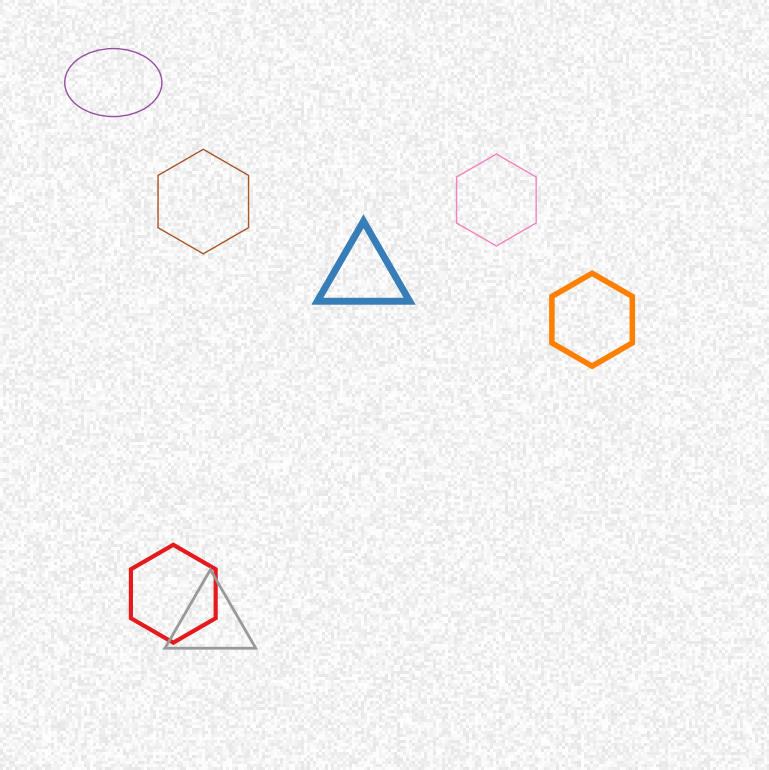[{"shape": "hexagon", "thickness": 1.5, "radius": 0.32, "center": [0.225, 0.229]}, {"shape": "triangle", "thickness": 2.5, "radius": 0.35, "center": [0.472, 0.643]}, {"shape": "oval", "thickness": 0.5, "radius": 0.32, "center": [0.147, 0.893]}, {"shape": "hexagon", "thickness": 2, "radius": 0.3, "center": [0.769, 0.585]}, {"shape": "hexagon", "thickness": 0.5, "radius": 0.34, "center": [0.264, 0.738]}, {"shape": "hexagon", "thickness": 0.5, "radius": 0.3, "center": [0.645, 0.74]}, {"shape": "triangle", "thickness": 1, "radius": 0.34, "center": [0.273, 0.192]}]